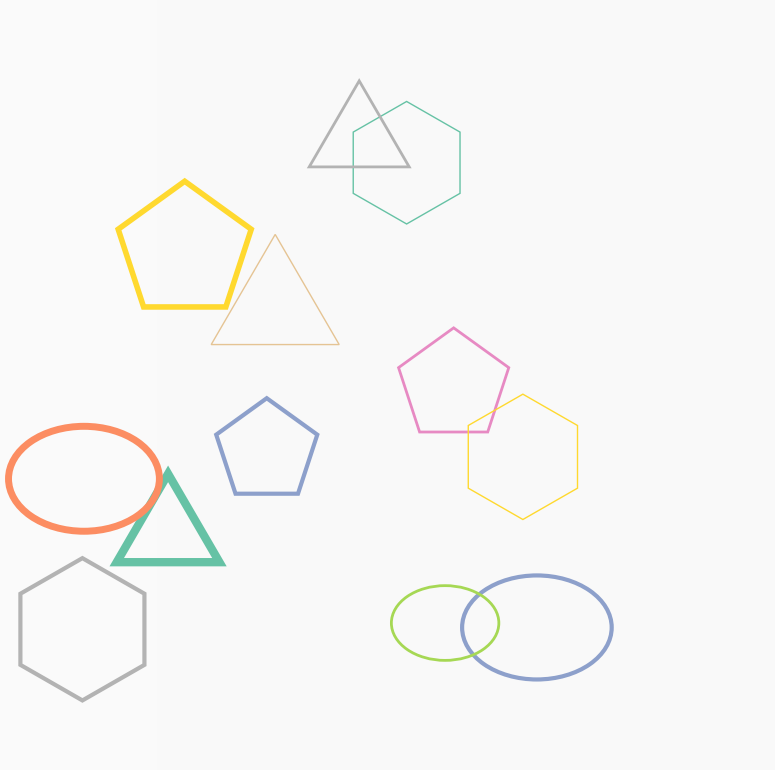[{"shape": "triangle", "thickness": 3, "radius": 0.38, "center": [0.217, 0.308]}, {"shape": "hexagon", "thickness": 0.5, "radius": 0.4, "center": [0.525, 0.789]}, {"shape": "oval", "thickness": 2.5, "radius": 0.49, "center": [0.108, 0.378]}, {"shape": "oval", "thickness": 1.5, "radius": 0.48, "center": [0.693, 0.185]}, {"shape": "pentagon", "thickness": 1.5, "radius": 0.34, "center": [0.344, 0.414]}, {"shape": "pentagon", "thickness": 1, "radius": 0.37, "center": [0.585, 0.499]}, {"shape": "oval", "thickness": 1, "radius": 0.35, "center": [0.574, 0.191]}, {"shape": "hexagon", "thickness": 0.5, "radius": 0.41, "center": [0.675, 0.407]}, {"shape": "pentagon", "thickness": 2, "radius": 0.45, "center": [0.238, 0.674]}, {"shape": "triangle", "thickness": 0.5, "radius": 0.48, "center": [0.355, 0.6]}, {"shape": "triangle", "thickness": 1, "radius": 0.37, "center": [0.464, 0.82]}, {"shape": "hexagon", "thickness": 1.5, "radius": 0.46, "center": [0.106, 0.183]}]